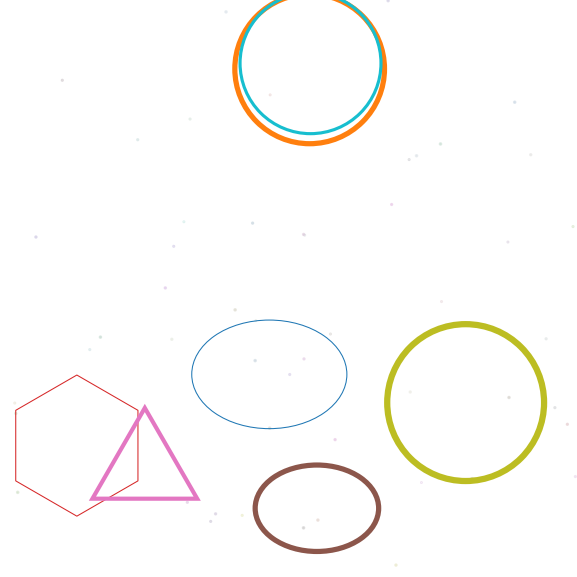[{"shape": "oval", "thickness": 0.5, "radius": 0.67, "center": [0.466, 0.351]}, {"shape": "circle", "thickness": 2.5, "radius": 0.65, "center": [0.536, 0.88]}, {"shape": "hexagon", "thickness": 0.5, "radius": 0.61, "center": [0.133, 0.228]}, {"shape": "oval", "thickness": 2.5, "radius": 0.53, "center": [0.549, 0.119]}, {"shape": "triangle", "thickness": 2, "radius": 0.52, "center": [0.251, 0.188]}, {"shape": "circle", "thickness": 3, "radius": 0.68, "center": [0.806, 0.302]}, {"shape": "circle", "thickness": 1.5, "radius": 0.61, "center": [0.538, 0.89]}]